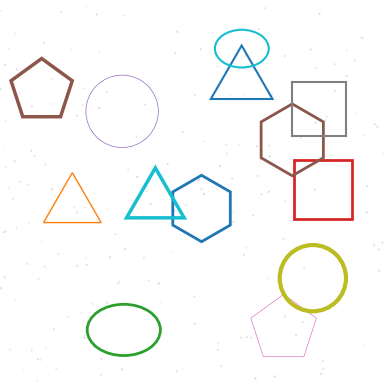[{"shape": "triangle", "thickness": 1.5, "radius": 0.46, "center": [0.628, 0.789]}, {"shape": "hexagon", "thickness": 2, "radius": 0.43, "center": [0.524, 0.458]}, {"shape": "triangle", "thickness": 1, "radius": 0.43, "center": [0.188, 0.465]}, {"shape": "oval", "thickness": 2, "radius": 0.48, "center": [0.322, 0.143]}, {"shape": "square", "thickness": 2, "radius": 0.38, "center": [0.84, 0.508]}, {"shape": "circle", "thickness": 0.5, "radius": 0.47, "center": [0.317, 0.711]}, {"shape": "hexagon", "thickness": 2, "radius": 0.47, "center": [0.759, 0.637]}, {"shape": "pentagon", "thickness": 2.5, "radius": 0.42, "center": [0.108, 0.764]}, {"shape": "pentagon", "thickness": 0.5, "radius": 0.45, "center": [0.737, 0.146]}, {"shape": "square", "thickness": 1.5, "radius": 0.35, "center": [0.828, 0.717]}, {"shape": "circle", "thickness": 3, "radius": 0.43, "center": [0.813, 0.278]}, {"shape": "oval", "thickness": 1.5, "radius": 0.35, "center": [0.628, 0.874]}, {"shape": "triangle", "thickness": 2.5, "radius": 0.43, "center": [0.403, 0.477]}]